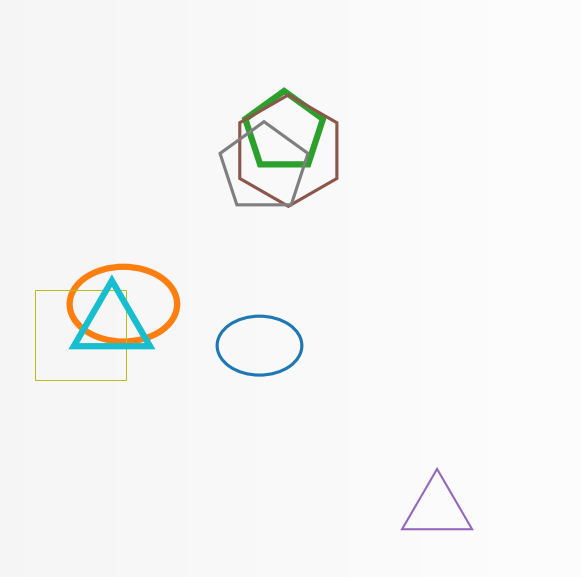[{"shape": "oval", "thickness": 1.5, "radius": 0.36, "center": [0.446, 0.401]}, {"shape": "oval", "thickness": 3, "radius": 0.46, "center": [0.212, 0.472]}, {"shape": "pentagon", "thickness": 3, "radius": 0.35, "center": [0.489, 0.771]}, {"shape": "triangle", "thickness": 1, "radius": 0.35, "center": [0.752, 0.118]}, {"shape": "hexagon", "thickness": 1.5, "radius": 0.48, "center": [0.496, 0.738]}, {"shape": "pentagon", "thickness": 1.5, "radius": 0.4, "center": [0.454, 0.709]}, {"shape": "square", "thickness": 0.5, "radius": 0.39, "center": [0.139, 0.419]}, {"shape": "triangle", "thickness": 3, "radius": 0.38, "center": [0.193, 0.437]}]